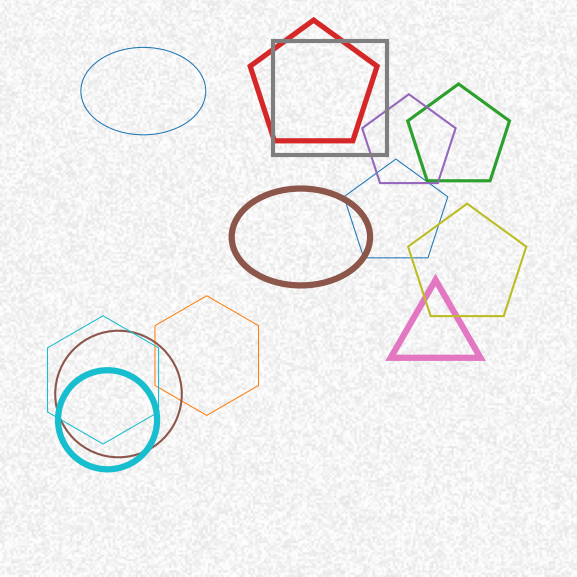[{"shape": "oval", "thickness": 0.5, "radius": 0.54, "center": [0.248, 0.841]}, {"shape": "pentagon", "thickness": 0.5, "radius": 0.47, "center": [0.685, 0.629]}, {"shape": "hexagon", "thickness": 0.5, "radius": 0.52, "center": [0.358, 0.383]}, {"shape": "pentagon", "thickness": 1.5, "radius": 0.46, "center": [0.794, 0.761]}, {"shape": "pentagon", "thickness": 2.5, "radius": 0.58, "center": [0.543, 0.849]}, {"shape": "pentagon", "thickness": 1, "radius": 0.43, "center": [0.708, 0.751]}, {"shape": "oval", "thickness": 3, "radius": 0.6, "center": [0.521, 0.589]}, {"shape": "circle", "thickness": 1, "radius": 0.55, "center": [0.205, 0.317]}, {"shape": "triangle", "thickness": 3, "radius": 0.45, "center": [0.754, 0.424]}, {"shape": "square", "thickness": 2, "radius": 0.5, "center": [0.571, 0.829]}, {"shape": "pentagon", "thickness": 1, "radius": 0.54, "center": [0.809, 0.539]}, {"shape": "circle", "thickness": 3, "radius": 0.43, "center": [0.186, 0.272]}, {"shape": "hexagon", "thickness": 0.5, "radius": 0.56, "center": [0.178, 0.341]}]